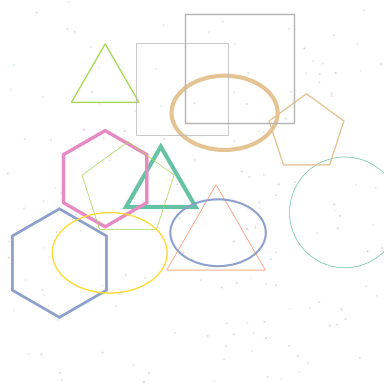[{"shape": "circle", "thickness": 0.5, "radius": 0.72, "center": [0.896, 0.448]}, {"shape": "triangle", "thickness": 3, "radius": 0.52, "center": [0.418, 0.515]}, {"shape": "triangle", "thickness": 0.5, "radius": 0.74, "center": [0.561, 0.372]}, {"shape": "oval", "thickness": 1.5, "radius": 0.62, "center": [0.566, 0.395]}, {"shape": "hexagon", "thickness": 2, "radius": 0.7, "center": [0.154, 0.317]}, {"shape": "hexagon", "thickness": 2.5, "radius": 0.62, "center": [0.273, 0.536]}, {"shape": "pentagon", "thickness": 0.5, "radius": 0.63, "center": [0.333, 0.506]}, {"shape": "triangle", "thickness": 1, "radius": 0.51, "center": [0.273, 0.785]}, {"shape": "oval", "thickness": 1, "radius": 0.75, "center": [0.285, 0.343]}, {"shape": "oval", "thickness": 3, "radius": 0.69, "center": [0.583, 0.707]}, {"shape": "pentagon", "thickness": 1, "radius": 0.51, "center": [0.796, 0.654]}, {"shape": "square", "thickness": 1, "radius": 0.7, "center": [0.622, 0.822]}, {"shape": "square", "thickness": 0.5, "radius": 0.6, "center": [0.474, 0.769]}]